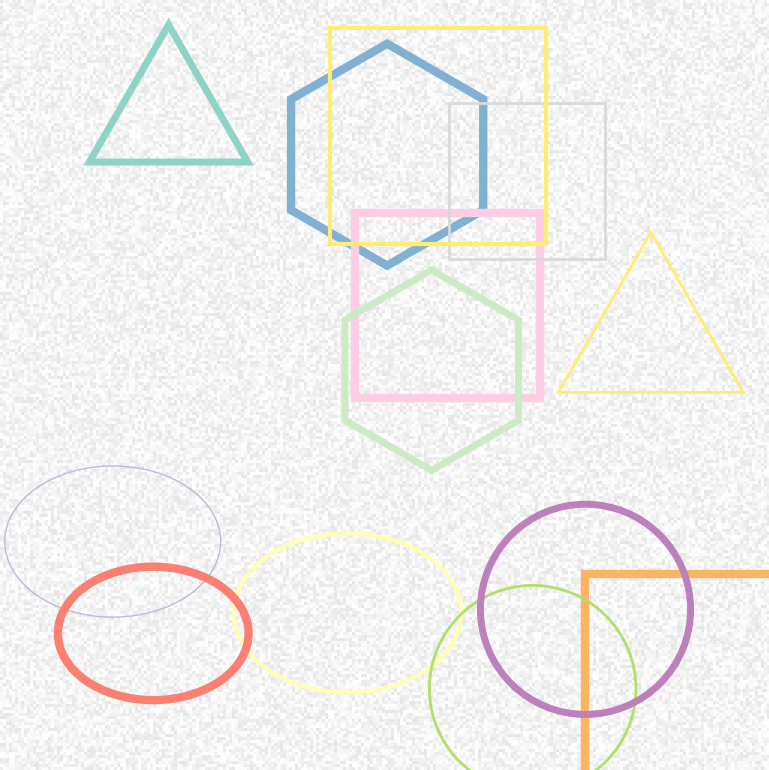[{"shape": "triangle", "thickness": 2.5, "radius": 0.59, "center": [0.219, 0.849]}, {"shape": "oval", "thickness": 1.5, "radius": 0.74, "center": [0.451, 0.204]}, {"shape": "oval", "thickness": 0.5, "radius": 0.7, "center": [0.146, 0.297]}, {"shape": "oval", "thickness": 3, "radius": 0.62, "center": [0.199, 0.177]}, {"shape": "hexagon", "thickness": 3, "radius": 0.72, "center": [0.503, 0.799]}, {"shape": "square", "thickness": 3, "radius": 0.7, "center": [0.9, 0.114]}, {"shape": "circle", "thickness": 1, "radius": 0.67, "center": [0.692, 0.106]}, {"shape": "square", "thickness": 3, "radius": 0.6, "center": [0.581, 0.604]}, {"shape": "square", "thickness": 1, "radius": 0.51, "center": [0.684, 0.765]}, {"shape": "circle", "thickness": 2.5, "radius": 0.68, "center": [0.76, 0.209]}, {"shape": "hexagon", "thickness": 2.5, "radius": 0.65, "center": [0.561, 0.519]}, {"shape": "square", "thickness": 1.5, "radius": 0.7, "center": [0.569, 0.824]}, {"shape": "triangle", "thickness": 1, "radius": 0.69, "center": [0.845, 0.56]}]